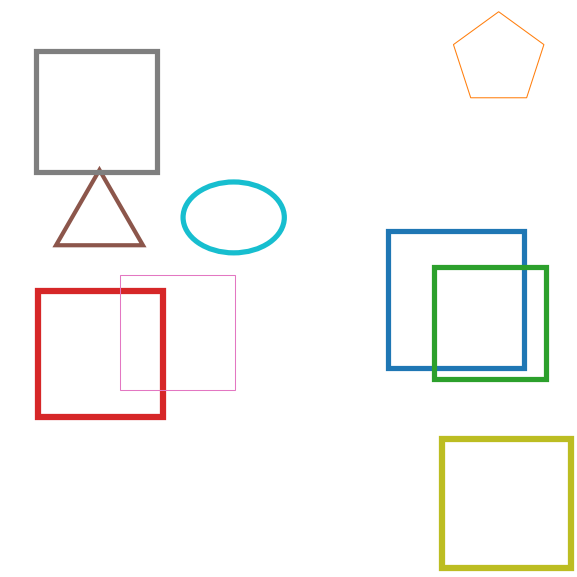[{"shape": "square", "thickness": 2.5, "radius": 0.59, "center": [0.79, 0.481]}, {"shape": "pentagon", "thickness": 0.5, "radius": 0.41, "center": [0.864, 0.896]}, {"shape": "square", "thickness": 2.5, "radius": 0.49, "center": [0.849, 0.44]}, {"shape": "square", "thickness": 3, "radius": 0.54, "center": [0.174, 0.387]}, {"shape": "triangle", "thickness": 2, "radius": 0.43, "center": [0.172, 0.618]}, {"shape": "square", "thickness": 0.5, "radius": 0.5, "center": [0.308, 0.424]}, {"shape": "square", "thickness": 2.5, "radius": 0.52, "center": [0.167, 0.805]}, {"shape": "square", "thickness": 3, "radius": 0.56, "center": [0.878, 0.128]}, {"shape": "oval", "thickness": 2.5, "radius": 0.44, "center": [0.405, 0.623]}]